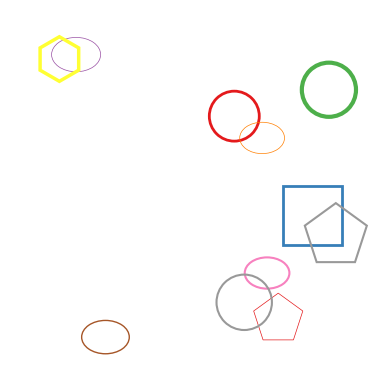[{"shape": "pentagon", "thickness": 0.5, "radius": 0.34, "center": [0.723, 0.171]}, {"shape": "circle", "thickness": 2, "radius": 0.32, "center": [0.609, 0.698]}, {"shape": "square", "thickness": 2, "radius": 0.39, "center": [0.811, 0.44]}, {"shape": "circle", "thickness": 3, "radius": 0.35, "center": [0.854, 0.767]}, {"shape": "oval", "thickness": 0.5, "radius": 0.32, "center": [0.198, 0.858]}, {"shape": "oval", "thickness": 0.5, "radius": 0.29, "center": [0.681, 0.642]}, {"shape": "hexagon", "thickness": 2.5, "radius": 0.29, "center": [0.154, 0.847]}, {"shape": "oval", "thickness": 1, "radius": 0.31, "center": [0.274, 0.124]}, {"shape": "oval", "thickness": 1.5, "radius": 0.29, "center": [0.694, 0.291]}, {"shape": "circle", "thickness": 1.5, "radius": 0.36, "center": [0.634, 0.215]}, {"shape": "pentagon", "thickness": 1.5, "radius": 0.42, "center": [0.872, 0.388]}]